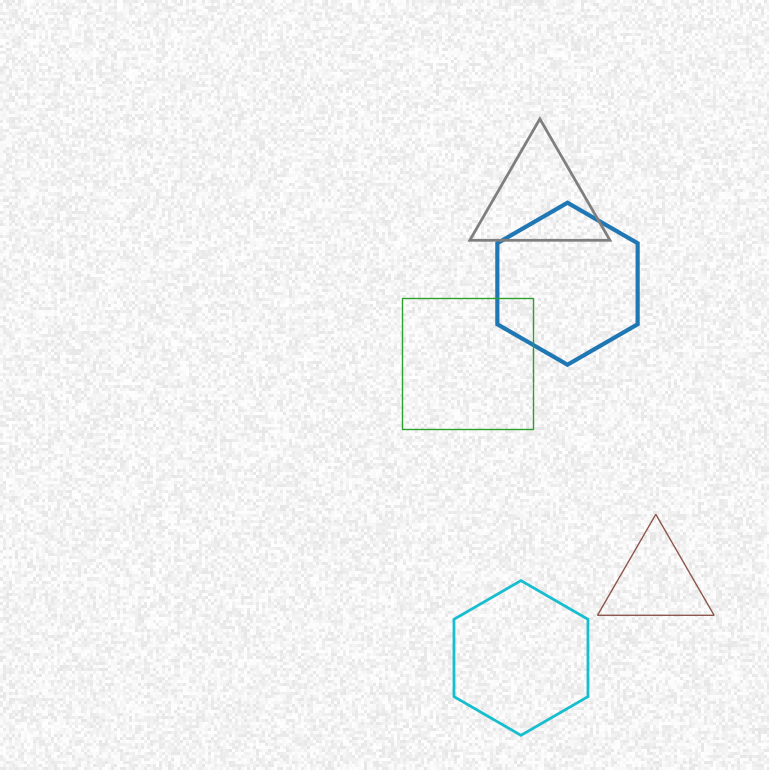[{"shape": "hexagon", "thickness": 1.5, "radius": 0.53, "center": [0.737, 0.632]}, {"shape": "square", "thickness": 0.5, "radius": 0.43, "center": [0.608, 0.527]}, {"shape": "triangle", "thickness": 0.5, "radius": 0.44, "center": [0.852, 0.245]}, {"shape": "triangle", "thickness": 1, "radius": 0.53, "center": [0.701, 0.74]}, {"shape": "hexagon", "thickness": 1, "radius": 0.5, "center": [0.677, 0.146]}]